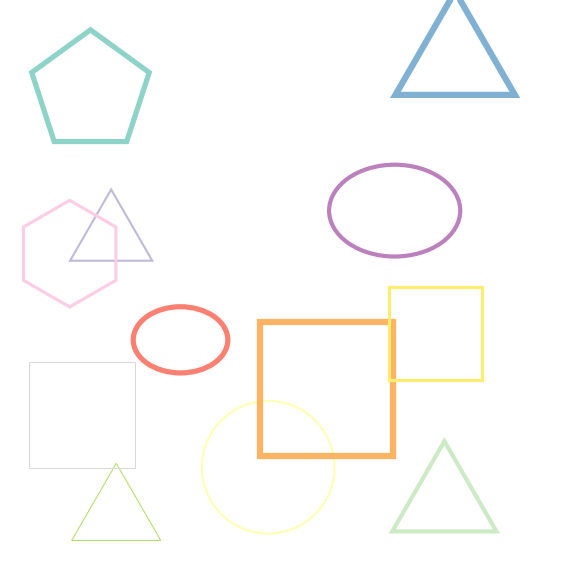[{"shape": "pentagon", "thickness": 2.5, "radius": 0.53, "center": [0.157, 0.841]}, {"shape": "circle", "thickness": 1, "radius": 0.57, "center": [0.464, 0.19]}, {"shape": "triangle", "thickness": 1, "radius": 0.41, "center": [0.192, 0.589]}, {"shape": "oval", "thickness": 2.5, "radius": 0.41, "center": [0.313, 0.411]}, {"shape": "triangle", "thickness": 3, "radius": 0.6, "center": [0.788, 0.895]}, {"shape": "square", "thickness": 3, "radius": 0.58, "center": [0.565, 0.326]}, {"shape": "triangle", "thickness": 0.5, "radius": 0.45, "center": [0.201, 0.108]}, {"shape": "hexagon", "thickness": 1.5, "radius": 0.46, "center": [0.121, 0.56]}, {"shape": "square", "thickness": 0.5, "radius": 0.46, "center": [0.142, 0.28]}, {"shape": "oval", "thickness": 2, "radius": 0.57, "center": [0.683, 0.634]}, {"shape": "triangle", "thickness": 2, "radius": 0.52, "center": [0.769, 0.131]}, {"shape": "square", "thickness": 1.5, "radius": 0.4, "center": [0.754, 0.422]}]